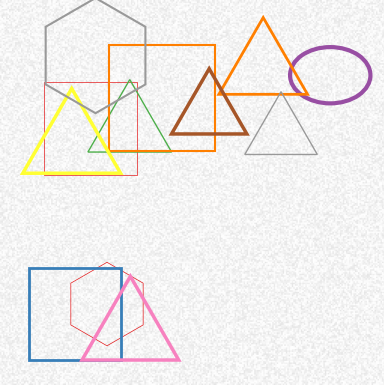[{"shape": "square", "thickness": 0.5, "radius": 0.6, "center": [0.234, 0.666]}, {"shape": "hexagon", "thickness": 0.5, "radius": 0.54, "center": [0.278, 0.21]}, {"shape": "square", "thickness": 2, "radius": 0.6, "center": [0.195, 0.184]}, {"shape": "triangle", "thickness": 1, "radius": 0.63, "center": [0.337, 0.668]}, {"shape": "oval", "thickness": 3, "radius": 0.52, "center": [0.858, 0.805]}, {"shape": "triangle", "thickness": 2, "radius": 0.66, "center": [0.684, 0.821]}, {"shape": "square", "thickness": 1.5, "radius": 0.69, "center": [0.421, 0.745]}, {"shape": "triangle", "thickness": 2.5, "radius": 0.73, "center": [0.186, 0.623]}, {"shape": "triangle", "thickness": 2.5, "radius": 0.56, "center": [0.543, 0.709]}, {"shape": "triangle", "thickness": 2.5, "radius": 0.72, "center": [0.339, 0.137]}, {"shape": "hexagon", "thickness": 1.5, "radius": 0.75, "center": [0.248, 0.856]}, {"shape": "triangle", "thickness": 1, "radius": 0.54, "center": [0.73, 0.653]}]